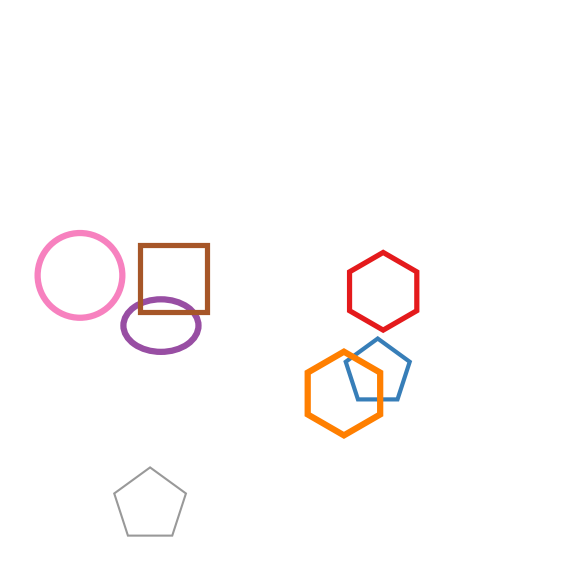[{"shape": "hexagon", "thickness": 2.5, "radius": 0.34, "center": [0.664, 0.495]}, {"shape": "pentagon", "thickness": 2, "radius": 0.29, "center": [0.654, 0.355]}, {"shape": "oval", "thickness": 3, "radius": 0.32, "center": [0.279, 0.435]}, {"shape": "hexagon", "thickness": 3, "radius": 0.36, "center": [0.596, 0.318]}, {"shape": "square", "thickness": 2.5, "radius": 0.29, "center": [0.3, 0.517]}, {"shape": "circle", "thickness": 3, "radius": 0.37, "center": [0.138, 0.522]}, {"shape": "pentagon", "thickness": 1, "radius": 0.33, "center": [0.26, 0.124]}]